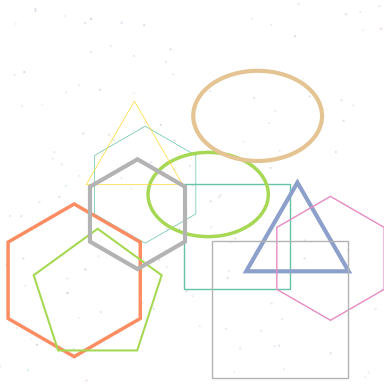[{"shape": "square", "thickness": 1, "radius": 0.68, "center": [0.616, 0.385]}, {"shape": "hexagon", "thickness": 0.5, "radius": 0.76, "center": [0.377, 0.52]}, {"shape": "hexagon", "thickness": 2.5, "radius": 0.99, "center": [0.193, 0.272]}, {"shape": "triangle", "thickness": 3, "radius": 0.77, "center": [0.773, 0.372]}, {"shape": "hexagon", "thickness": 1, "radius": 0.8, "center": [0.858, 0.329]}, {"shape": "oval", "thickness": 2.5, "radius": 0.78, "center": [0.541, 0.495]}, {"shape": "pentagon", "thickness": 1.5, "radius": 0.87, "center": [0.254, 0.231]}, {"shape": "triangle", "thickness": 0.5, "radius": 0.72, "center": [0.349, 0.593]}, {"shape": "oval", "thickness": 3, "radius": 0.84, "center": [0.669, 0.699]}, {"shape": "hexagon", "thickness": 3, "radius": 0.71, "center": [0.357, 0.444]}, {"shape": "square", "thickness": 1, "radius": 0.89, "center": [0.727, 0.196]}]